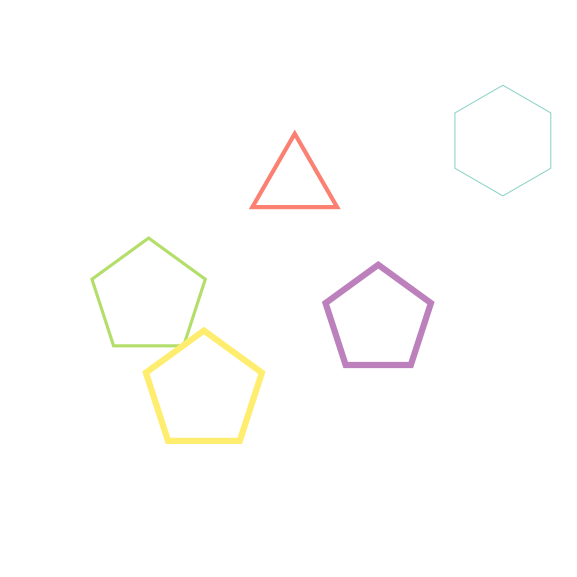[{"shape": "hexagon", "thickness": 0.5, "radius": 0.48, "center": [0.871, 0.756]}, {"shape": "triangle", "thickness": 2, "radius": 0.42, "center": [0.51, 0.683]}, {"shape": "pentagon", "thickness": 1.5, "radius": 0.52, "center": [0.257, 0.484]}, {"shape": "pentagon", "thickness": 3, "radius": 0.48, "center": [0.655, 0.445]}, {"shape": "pentagon", "thickness": 3, "radius": 0.53, "center": [0.353, 0.321]}]